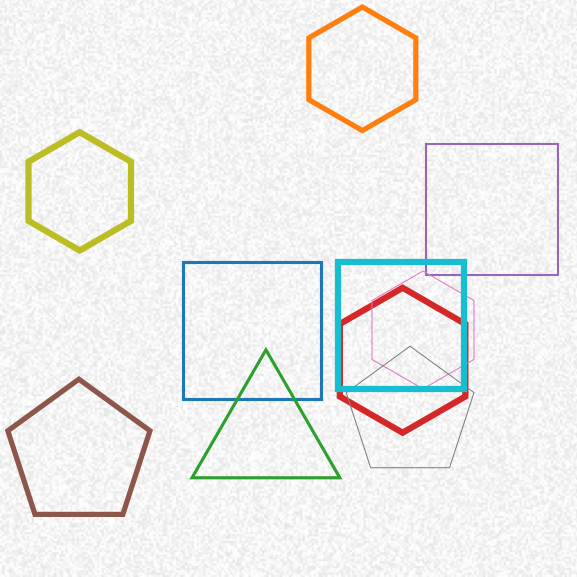[{"shape": "square", "thickness": 1.5, "radius": 0.59, "center": [0.436, 0.427]}, {"shape": "hexagon", "thickness": 2.5, "radius": 0.53, "center": [0.627, 0.88]}, {"shape": "triangle", "thickness": 1.5, "radius": 0.74, "center": [0.46, 0.246]}, {"shape": "hexagon", "thickness": 3, "radius": 0.63, "center": [0.697, 0.375]}, {"shape": "square", "thickness": 1, "radius": 0.57, "center": [0.852, 0.637]}, {"shape": "pentagon", "thickness": 2.5, "radius": 0.65, "center": [0.137, 0.213]}, {"shape": "hexagon", "thickness": 0.5, "radius": 0.51, "center": [0.732, 0.428]}, {"shape": "pentagon", "thickness": 0.5, "radius": 0.58, "center": [0.71, 0.283]}, {"shape": "hexagon", "thickness": 3, "radius": 0.51, "center": [0.138, 0.668]}, {"shape": "square", "thickness": 3, "radius": 0.55, "center": [0.694, 0.435]}]